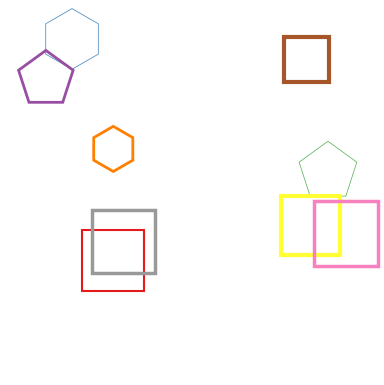[{"shape": "square", "thickness": 1.5, "radius": 0.4, "center": [0.294, 0.324]}, {"shape": "hexagon", "thickness": 0.5, "radius": 0.39, "center": [0.187, 0.899]}, {"shape": "pentagon", "thickness": 0.5, "radius": 0.39, "center": [0.852, 0.554]}, {"shape": "pentagon", "thickness": 2, "radius": 0.37, "center": [0.119, 0.795]}, {"shape": "hexagon", "thickness": 2, "radius": 0.29, "center": [0.294, 0.613]}, {"shape": "square", "thickness": 3, "radius": 0.39, "center": [0.806, 0.414]}, {"shape": "square", "thickness": 3, "radius": 0.29, "center": [0.796, 0.845]}, {"shape": "square", "thickness": 2.5, "radius": 0.42, "center": [0.899, 0.393]}, {"shape": "square", "thickness": 2.5, "radius": 0.41, "center": [0.32, 0.373]}]